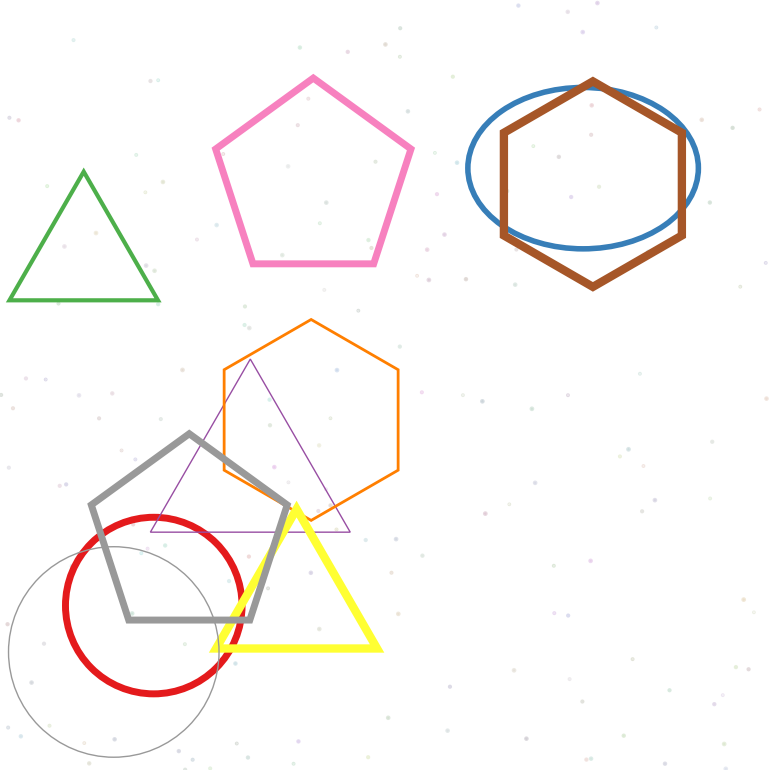[{"shape": "circle", "thickness": 2.5, "radius": 0.57, "center": [0.2, 0.214]}, {"shape": "oval", "thickness": 2, "radius": 0.75, "center": [0.757, 0.782]}, {"shape": "triangle", "thickness": 1.5, "radius": 0.56, "center": [0.109, 0.666]}, {"shape": "triangle", "thickness": 0.5, "radius": 0.75, "center": [0.325, 0.384]}, {"shape": "hexagon", "thickness": 1, "radius": 0.65, "center": [0.404, 0.455]}, {"shape": "triangle", "thickness": 3, "radius": 0.6, "center": [0.385, 0.218]}, {"shape": "hexagon", "thickness": 3, "radius": 0.67, "center": [0.77, 0.761]}, {"shape": "pentagon", "thickness": 2.5, "radius": 0.67, "center": [0.407, 0.765]}, {"shape": "circle", "thickness": 0.5, "radius": 0.68, "center": [0.148, 0.153]}, {"shape": "pentagon", "thickness": 2.5, "radius": 0.67, "center": [0.246, 0.303]}]